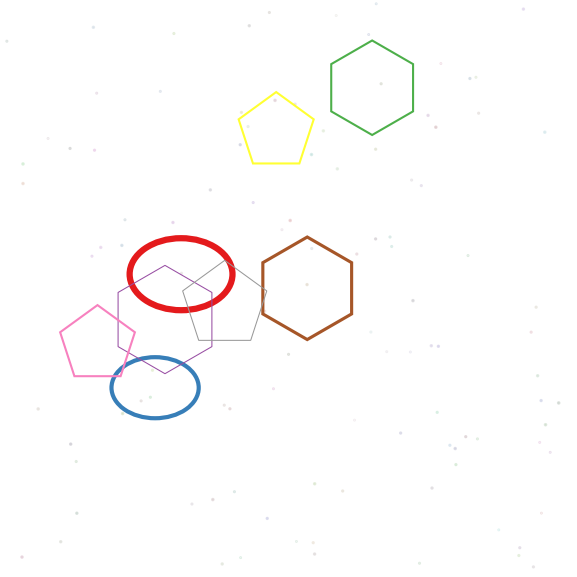[{"shape": "oval", "thickness": 3, "radius": 0.45, "center": [0.314, 0.524]}, {"shape": "oval", "thickness": 2, "radius": 0.38, "center": [0.269, 0.328]}, {"shape": "hexagon", "thickness": 1, "radius": 0.41, "center": [0.644, 0.847]}, {"shape": "hexagon", "thickness": 0.5, "radius": 0.47, "center": [0.286, 0.446]}, {"shape": "pentagon", "thickness": 1, "radius": 0.34, "center": [0.478, 0.771]}, {"shape": "hexagon", "thickness": 1.5, "radius": 0.44, "center": [0.532, 0.5]}, {"shape": "pentagon", "thickness": 1, "radius": 0.34, "center": [0.169, 0.403]}, {"shape": "pentagon", "thickness": 0.5, "radius": 0.38, "center": [0.389, 0.472]}]